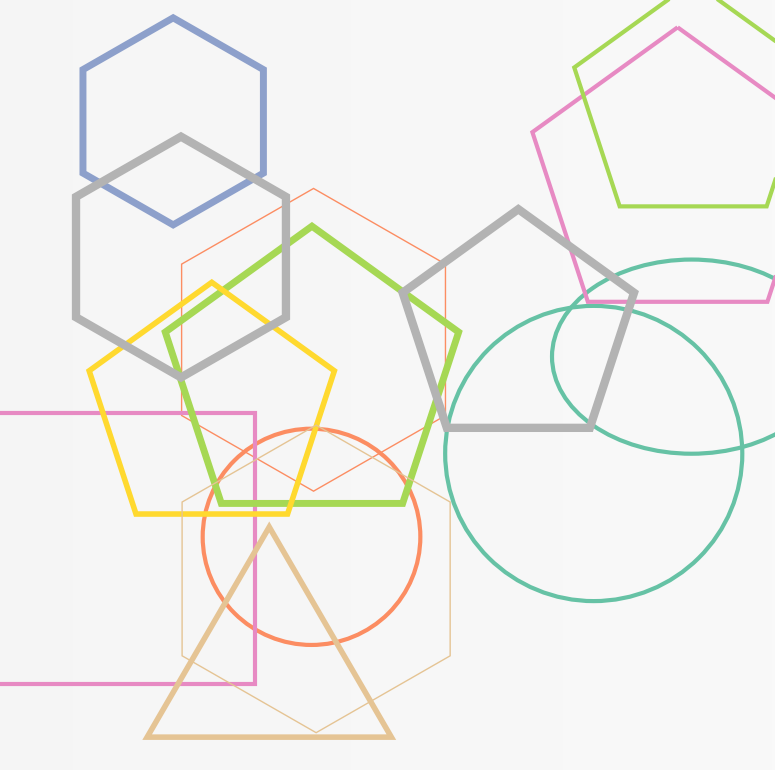[{"shape": "oval", "thickness": 1.5, "radius": 0.9, "center": [0.892, 0.537]}, {"shape": "circle", "thickness": 1.5, "radius": 0.96, "center": [0.766, 0.411]}, {"shape": "circle", "thickness": 1.5, "radius": 0.7, "center": [0.402, 0.303]}, {"shape": "hexagon", "thickness": 0.5, "radius": 0.98, "center": [0.405, 0.559]}, {"shape": "hexagon", "thickness": 2.5, "radius": 0.67, "center": [0.223, 0.842]}, {"shape": "pentagon", "thickness": 1.5, "radius": 0.99, "center": [0.874, 0.767]}, {"shape": "square", "thickness": 1.5, "radius": 0.88, "center": [0.153, 0.288]}, {"shape": "pentagon", "thickness": 2.5, "radius": 1.0, "center": [0.403, 0.507]}, {"shape": "pentagon", "thickness": 1.5, "radius": 0.81, "center": [0.894, 0.862]}, {"shape": "pentagon", "thickness": 2, "radius": 0.83, "center": [0.273, 0.467]}, {"shape": "hexagon", "thickness": 0.5, "radius": 1.0, "center": [0.408, 0.248]}, {"shape": "triangle", "thickness": 2, "radius": 0.91, "center": [0.347, 0.134]}, {"shape": "hexagon", "thickness": 3, "radius": 0.78, "center": [0.234, 0.666]}, {"shape": "pentagon", "thickness": 3, "radius": 0.78, "center": [0.669, 0.571]}]